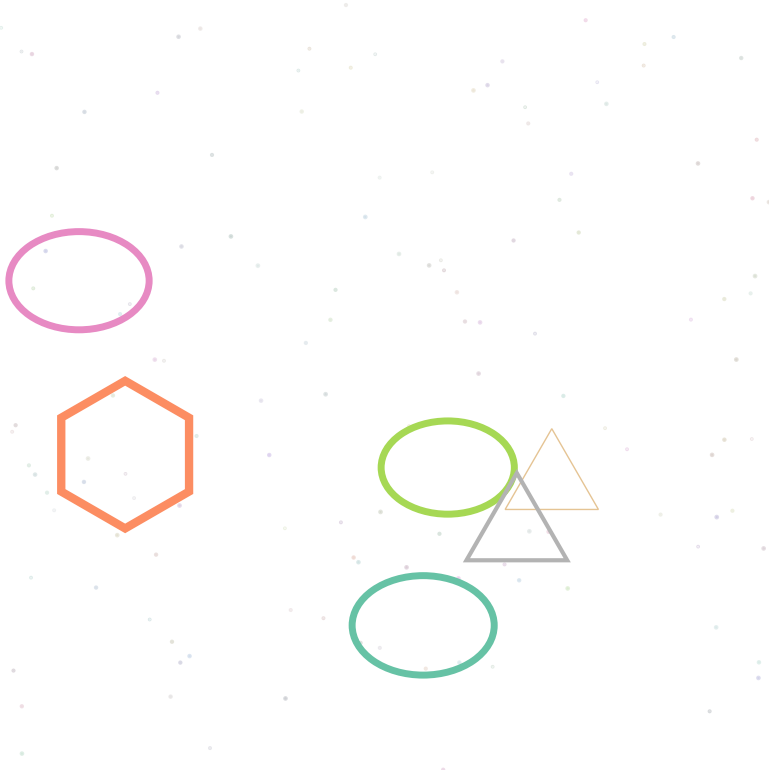[{"shape": "oval", "thickness": 2.5, "radius": 0.46, "center": [0.55, 0.188]}, {"shape": "hexagon", "thickness": 3, "radius": 0.48, "center": [0.163, 0.41]}, {"shape": "oval", "thickness": 2.5, "radius": 0.46, "center": [0.103, 0.635]}, {"shape": "oval", "thickness": 2.5, "radius": 0.43, "center": [0.581, 0.393]}, {"shape": "triangle", "thickness": 0.5, "radius": 0.35, "center": [0.717, 0.373]}, {"shape": "triangle", "thickness": 1.5, "radius": 0.38, "center": [0.671, 0.31]}]